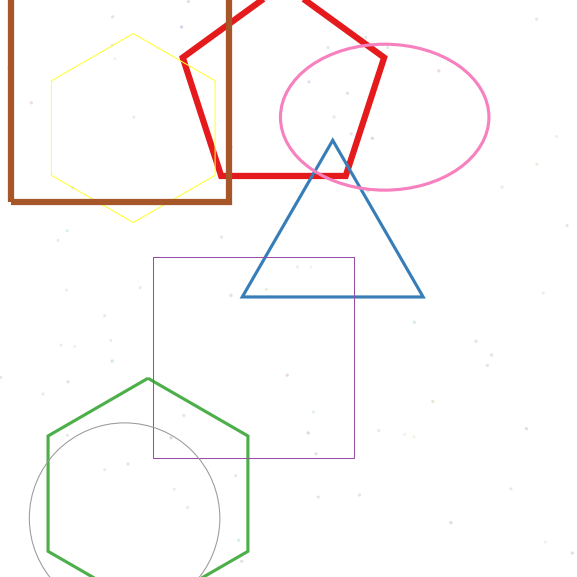[{"shape": "pentagon", "thickness": 3, "radius": 0.92, "center": [0.491, 0.843]}, {"shape": "triangle", "thickness": 1.5, "radius": 0.9, "center": [0.576, 0.575]}, {"shape": "hexagon", "thickness": 1.5, "radius": 1.0, "center": [0.256, 0.144]}, {"shape": "square", "thickness": 0.5, "radius": 0.87, "center": [0.439, 0.38]}, {"shape": "hexagon", "thickness": 0.5, "radius": 0.82, "center": [0.231, 0.777]}, {"shape": "square", "thickness": 3, "radius": 0.94, "center": [0.208, 0.839]}, {"shape": "oval", "thickness": 1.5, "radius": 0.9, "center": [0.666, 0.796]}, {"shape": "circle", "thickness": 0.5, "radius": 0.82, "center": [0.216, 0.102]}]